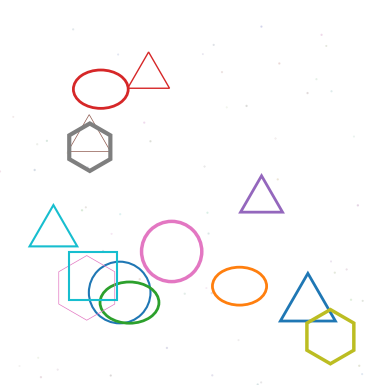[{"shape": "triangle", "thickness": 2, "radius": 0.41, "center": [0.8, 0.207]}, {"shape": "circle", "thickness": 1.5, "radius": 0.4, "center": [0.311, 0.24]}, {"shape": "oval", "thickness": 2, "radius": 0.35, "center": [0.622, 0.257]}, {"shape": "oval", "thickness": 2, "radius": 0.38, "center": [0.336, 0.214]}, {"shape": "oval", "thickness": 2, "radius": 0.36, "center": [0.262, 0.768]}, {"shape": "triangle", "thickness": 1, "radius": 0.31, "center": [0.386, 0.802]}, {"shape": "triangle", "thickness": 2, "radius": 0.31, "center": [0.679, 0.48]}, {"shape": "triangle", "thickness": 0.5, "radius": 0.32, "center": [0.232, 0.639]}, {"shape": "hexagon", "thickness": 0.5, "radius": 0.42, "center": [0.225, 0.252]}, {"shape": "circle", "thickness": 2.5, "radius": 0.39, "center": [0.446, 0.347]}, {"shape": "hexagon", "thickness": 3, "radius": 0.31, "center": [0.233, 0.618]}, {"shape": "hexagon", "thickness": 2.5, "radius": 0.35, "center": [0.858, 0.126]}, {"shape": "triangle", "thickness": 1.5, "radius": 0.36, "center": [0.139, 0.396]}, {"shape": "square", "thickness": 1.5, "radius": 0.31, "center": [0.241, 0.284]}]